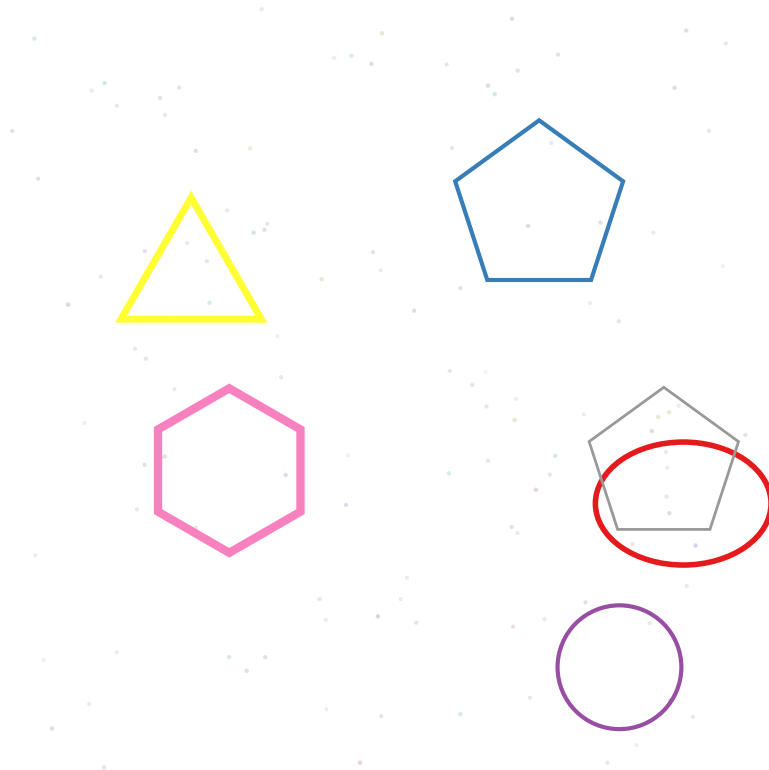[{"shape": "oval", "thickness": 2, "radius": 0.57, "center": [0.887, 0.346]}, {"shape": "pentagon", "thickness": 1.5, "radius": 0.57, "center": [0.7, 0.729]}, {"shape": "circle", "thickness": 1.5, "radius": 0.4, "center": [0.804, 0.133]}, {"shape": "triangle", "thickness": 2.5, "radius": 0.53, "center": [0.248, 0.638]}, {"shape": "hexagon", "thickness": 3, "radius": 0.53, "center": [0.298, 0.389]}, {"shape": "pentagon", "thickness": 1, "radius": 0.51, "center": [0.862, 0.395]}]